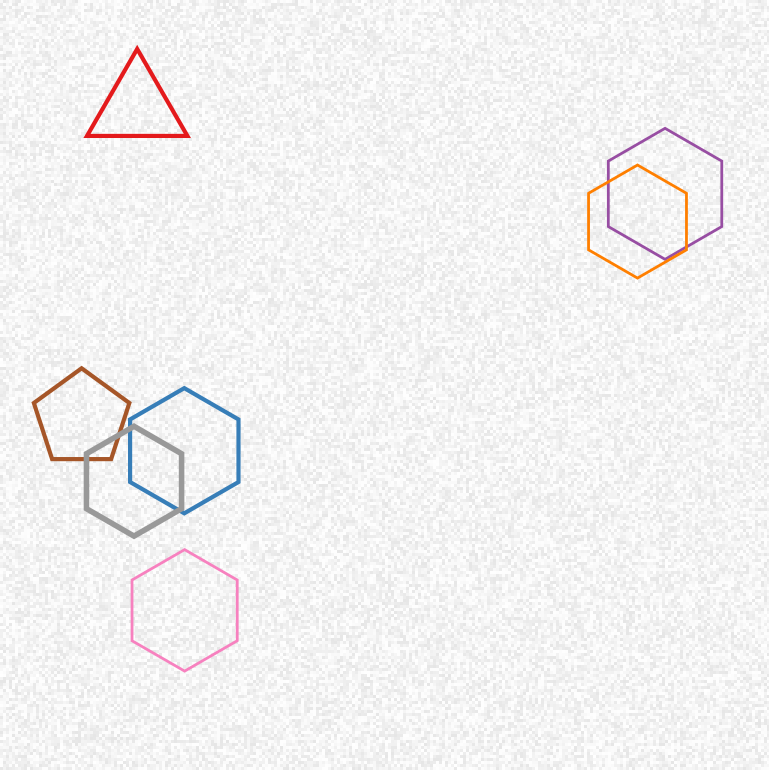[{"shape": "triangle", "thickness": 1.5, "radius": 0.38, "center": [0.178, 0.861]}, {"shape": "hexagon", "thickness": 1.5, "radius": 0.41, "center": [0.239, 0.415]}, {"shape": "hexagon", "thickness": 1, "radius": 0.43, "center": [0.864, 0.748]}, {"shape": "hexagon", "thickness": 1, "radius": 0.37, "center": [0.828, 0.712]}, {"shape": "pentagon", "thickness": 1.5, "radius": 0.33, "center": [0.106, 0.456]}, {"shape": "hexagon", "thickness": 1, "radius": 0.39, "center": [0.24, 0.207]}, {"shape": "hexagon", "thickness": 2, "radius": 0.36, "center": [0.174, 0.375]}]